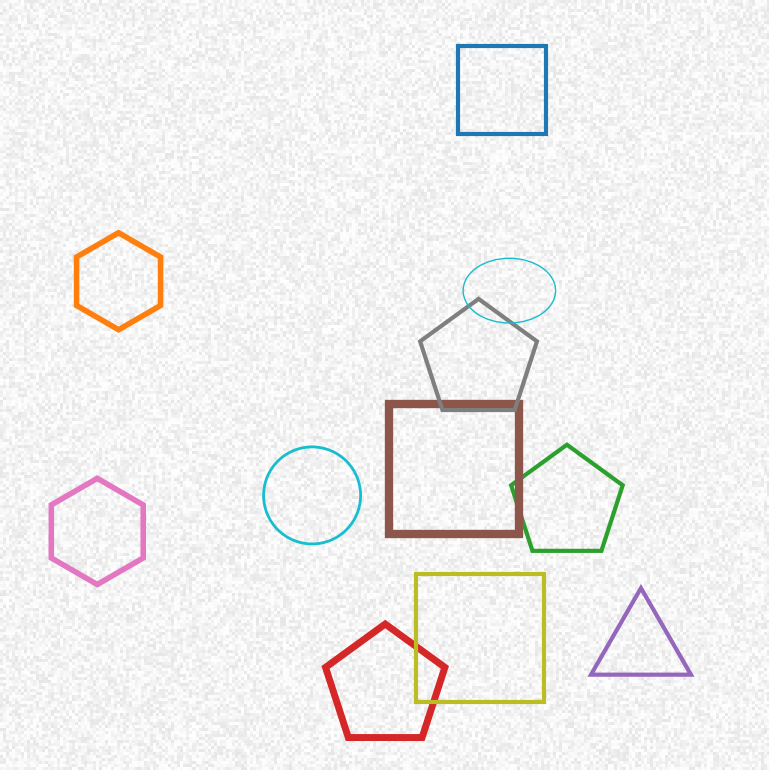[{"shape": "square", "thickness": 1.5, "radius": 0.29, "center": [0.652, 0.883]}, {"shape": "hexagon", "thickness": 2, "radius": 0.31, "center": [0.154, 0.635]}, {"shape": "pentagon", "thickness": 1.5, "radius": 0.38, "center": [0.736, 0.346]}, {"shape": "pentagon", "thickness": 2.5, "radius": 0.41, "center": [0.5, 0.108]}, {"shape": "triangle", "thickness": 1.5, "radius": 0.37, "center": [0.832, 0.161]}, {"shape": "square", "thickness": 3, "radius": 0.42, "center": [0.589, 0.391]}, {"shape": "hexagon", "thickness": 2, "radius": 0.34, "center": [0.126, 0.31]}, {"shape": "pentagon", "thickness": 1.5, "radius": 0.4, "center": [0.621, 0.532]}, {"shape": "square", "thickness": 1.5, "radius": 0.42, "center": [0.623, 0.172]}, {"shape": "oval", "thickness": 0.5, "radius": 0.3, "center": [0.662, 0.623]}, {"shape": "circle", "thickness": 1, "radius": 0.32, "center": [0.405, 0.357]}]